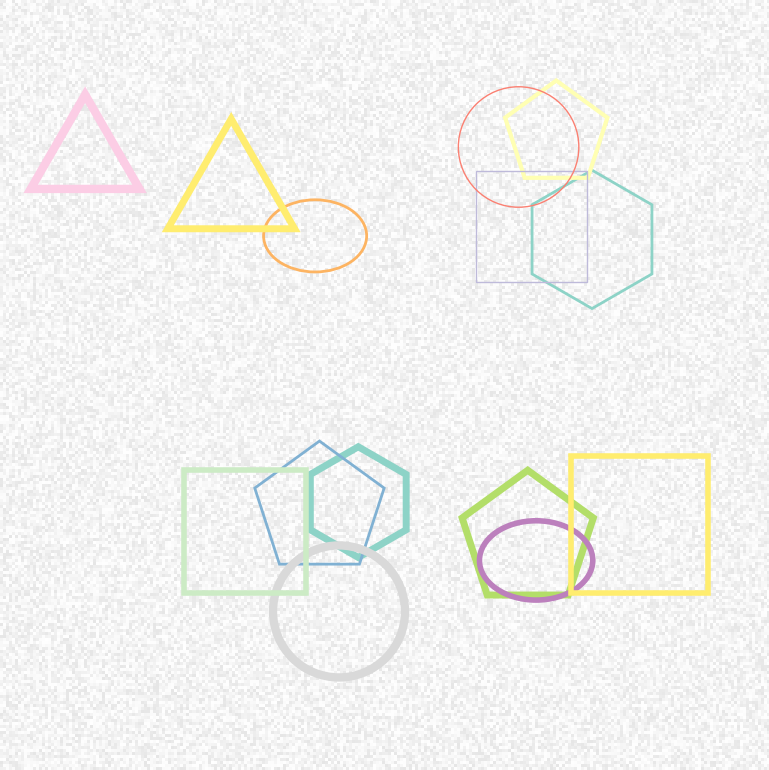[{"shape": "hexagon", "thickness": 2.5, "radius": 0.36, "center": [0.465, 0.348]}, {"shape": "hexagon", "thickness": 1, "radius": 0.45, "center": [0.769, 0.689]}, {"shape": "pentagon", "thickness": 1.5, "radius": 0.35, "center": [0.722, 0.826]}, {"shape": "square", "thickness": 0.5, "radius": 0.36, "center": [0.69, 0.706]}, {"shape": "circle", "thickness": 0.5, "radius": 0.39, "center": [0.673, 0.809]}, {"shape": "pentagon", "thickness": 1, "radius": 0.44, "center": [0.415, 0.339]}, {"shape": "oval", "thickness": 1, "radius": 0.33, "center": [0.409, 0.694]}, {"shape": "pentagon", "thickness": 2.5, "radius": 0.45, "center": [0.685, 0.3]}, {"shape": "triangle", "thickness": 3, "radius": 0.41, "center": [0.111, 0.795]}, {"shape": "circle", "thickness": 3, "radius": 0.43, "center": [0.44, 0.206]}, {"shape": "oval", "thickness": 2, "radius": 0.37, "center": [0.696, 0.272]}, {"shape": "square", "thickness": 2, "radius": 0.4, "center": [0.318, 0.31]}, {"shape": "triangle", "thickness": 2.5, "radius": 0.48, "center": [0.3, 0.75]}, {"shape": "square", "thickness": 2, "radius": 0.44, "center": [0.83, 0.319]}]